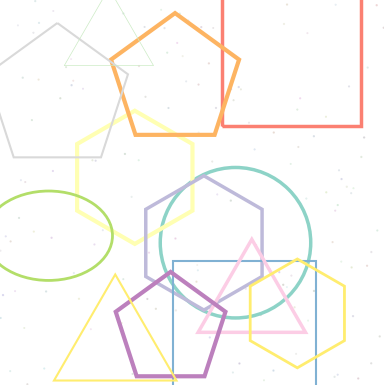[{"shape": "circle", "thickness": 2.5, "radius": 0.98, "center": [0.612, 0.37]}, {"shape": "hexagon", "thickness": 3, "radius": 0.86, "center": [0.35, 0.539]}, {"shape": "hexagon", "thickness": 2.5, "radius": 0.87, "center": [0.53, 0.369]}, {"shape": "square", "thickness": 2.5, "radius": 0.91, "center": [0.757, 0.853]}, {"shape": "square", "thickness": 1.5, "radius": 0.93, "center": [0.636, 0.136]}, {"shape": "pentagon", "thickness": 3, "radius": 0.87, "center": [0.455, 0.791]}, {"shape": "oval", "thickness": 2, "radius": 0.83, "center": [0.126, 0.388]}, {"shape": "triangle", "thickness": 2.5, "radius": 0.8, "center": [0.654, 0.217]}, {"shape": "pentagon", "thickness": 1.5, "radius": 0.96, "center": [0.149, 0.747]}, {"shape": "pentagon", "thickness": 3, "radius": 0.75, "center": [0.443, 0.144]}, {"shape": "triangle", "thickness": 0.5, "radius": 0.67, "center": [0.283, 0.896]}, {"shape": "triangle", "thickness": 1.5, "radius": 0.92, "center": [0.299, 0.103]}, {"shape": "hexagon", "thickness": 2, "radius": 0.71, "center": [0.772, 0.186]}]